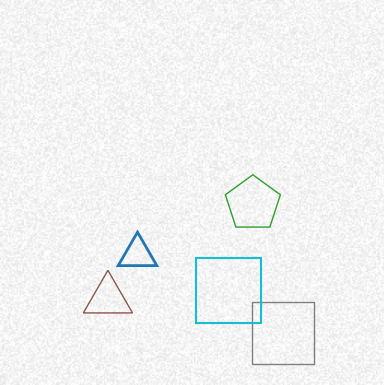[{"shape": "triangle", "thickness": 2, "radius": 0.29, "center": [0.357, 0.339]}, {"shape": "pentagon", "thickness": 1, "radius": 0.38, "center": [0.657, 0.471]}, {"shape": "triangle", "thickness": 1, "radius": 0.37, "center": [0.28, 0.224]}, {"shape": "square", "thickness": 1, "radius": 0.4, "center": [0.734, 0.135]}, {"shape": "square", "thickness": 1.5, "radius": 0.42, "center": [0.593, 0.245]}]